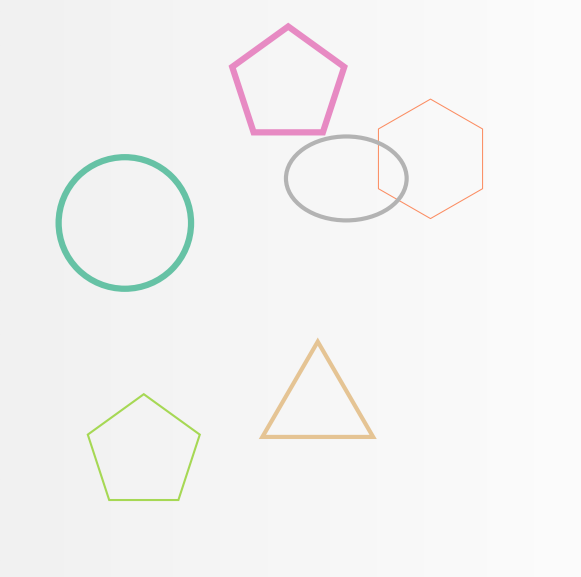[{"shape": "circle", "thickness": 3, "radius": 0.57, "center": [0.215, 0.613]}, {"shape": "hexagon", "thickness": 0.5, "radius": 0.52, "center": [0.741, 0.724]}, {"shape": "pentagon", "thickness": 3, "radius": 0.51, "center": [0.496, 0.852]}, {"shape": "pentagon", "thickness": 1, "radius": 0.51, "center": [0.247, 0.215]}, {"shape": "triangle", "thickness": 2, "radius": 0.55, "center": [0.547, 0.298]}, {"shape": "oval", "thickness": 2, "radius": 0.52, "center": [0.596, 0.69]}]